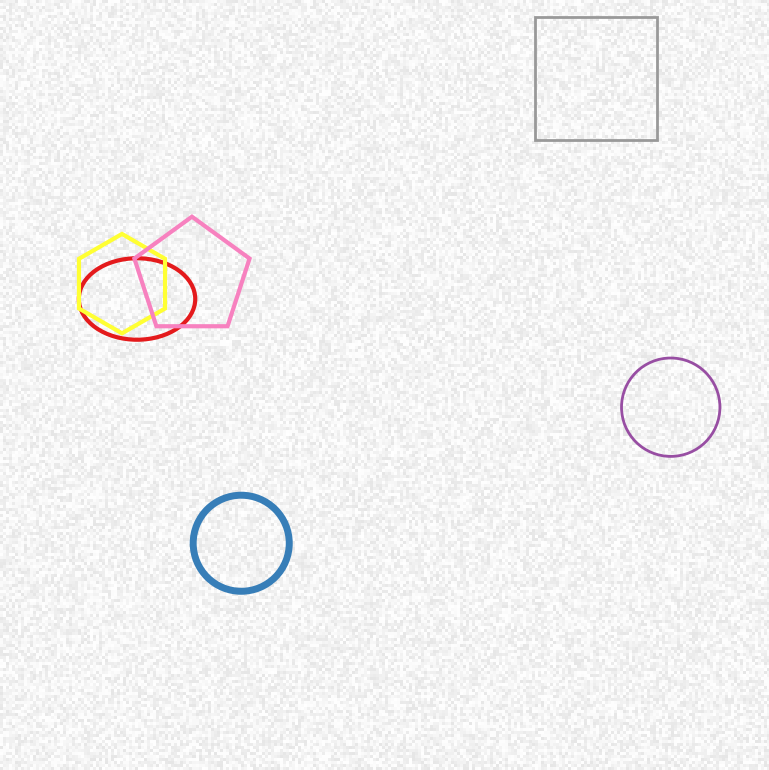[{"shape": "oval", "thickness": 1.5, "radius": 0.38, "center": [0.178, 0.612]}, {"shape": "circle", "thickness": 2.5, "radius": 0.31, "center": [0.313, 0.294]}, {"shape": "circle", "thickness": 1, "radius": 0.32, "center": [0.871, 0.471]}, {"shape": "hexagon", "thickness": 1.5, "radius": 0.32, "center": [0.158, 0.632]}, {"shape": "pentagon", "thickness": 1.5, "radius": 0.39, "center": [0.249, 0.64]}, {"shape": "square", "thickness": 1, "radius": 0.4, "center": [0.774, 0.898]}]